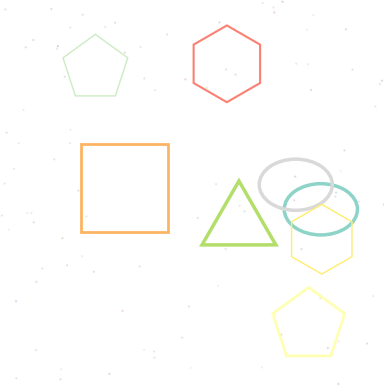[{"shape": "oval", "thickness": 2.5, "radius": 0.48, "center": [0.833, 0.456]}, {"shape": "pentagon", "thickness": 2, "radius": 0.49, "center": [0.802, 0.155]}, {"shape": "hexagon", "thickness": 1.5, "radius": 0.5, "center": [0.589, 0.834]}, {"shape": "square", "thickness": 2, "radius": 0.57, "center": [0.324, 0.513]}, {"shape": "triangle", "thickness": 2.5, "radius": 0.55, "center": [0.621, 0.419]}, {"shape": "oval", "thickness": 2.5, "radius": 0.47, "center": [0.768, 0.52]}, {"shape": "pentagon", "thickness": 1, "radius": 0.44, "center": [0.248, 0.822]}, {"shape": "hexagon", "thickness": 1, "radius": 0.45, "center": [0.836, 0.379]}]